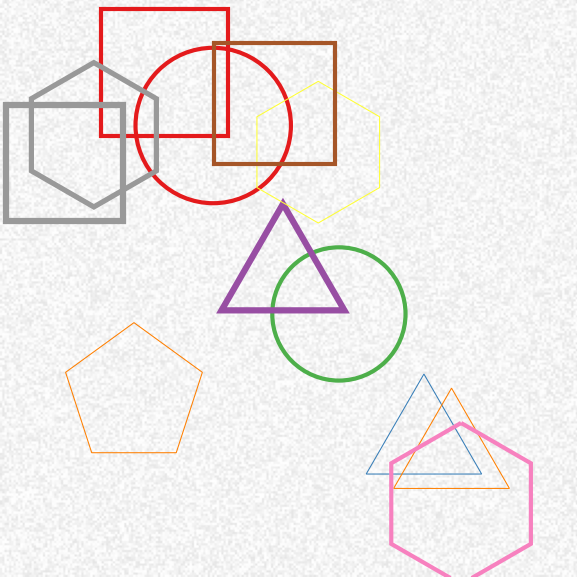[{"shape": "circle", "thickness": 2, "radius": 0.67, "center": [0.369, 0.782]}, {"shape": "square", "thickness": 2, "radius": 0.55, "center": [0.284, 0.873]}, {"shape": "triangle", "thickness": 0.5, "radius": 0.58, "center": [0.734, 0.236]}, {"shape": "circle", "thickness": 2, "radius": 0.58, "center": [0.587, 0.456]}, {"shape": "triangle", "thickness": 3, "radius": 0.61, "center": [0.49, 0.523]}, {"shape": "pentagon", "thickness": 0.5, "radius": 0.62, "center": [0.232, 0.316]}, {"shape": "triangle", "thickness": 0.5, "radius": 0.58, "center": [0.782, 0.211]}, {"shape": "hexagon", "thickness": 0.5, "radius": 0.61, "center": [0.551, 0.736]}, {"shape": "square", "thickness": 2, "radius": 0.53, "center": [0.476, 0.819]}, {"shape": "hexagon", "thickness": 2, "radius": 0.7, "center": [0.798, 0.127]}, {"shape": "square", "thickness": 3, "radius": 0.5, "center": [0.111, 0.717]}, {"shape": "hexagon", "thickness": 2.5, "radius": 0.62, "center": [0.163, 0.766]}]